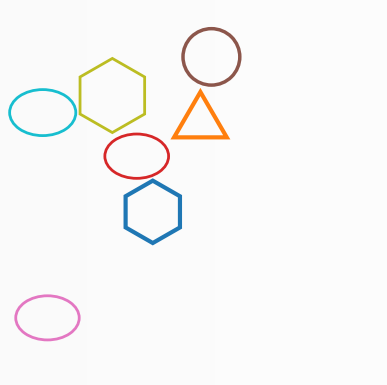[{"shape": "hexagon", "thickness": 3, "radius": 0.4, "center": [0.394, 0.45]}, {"shape": "triangle", "thickness": 3, "radius": 0.39, "center": [0.517, 0.682]}, {"shape": "oval", "thickness": 2, "radius": 0.41, "center": [0.353, 0.594]}, {"shape": "circle", "thickness": 2.5, "radius": 0.37, "center": [0.546, 0.852]}, {"shape": "oval", "thickness": 2, "radius": 0.41, "center": [0.123, 0.174]}, {"shape": "hexagon", "thickness": 2, "radius": 0.48, "center": [0.29, 0.752]}, {"shape": "oval", "thickness": 2, "radius": 0.43, "center": [0.11, 0.708]}]